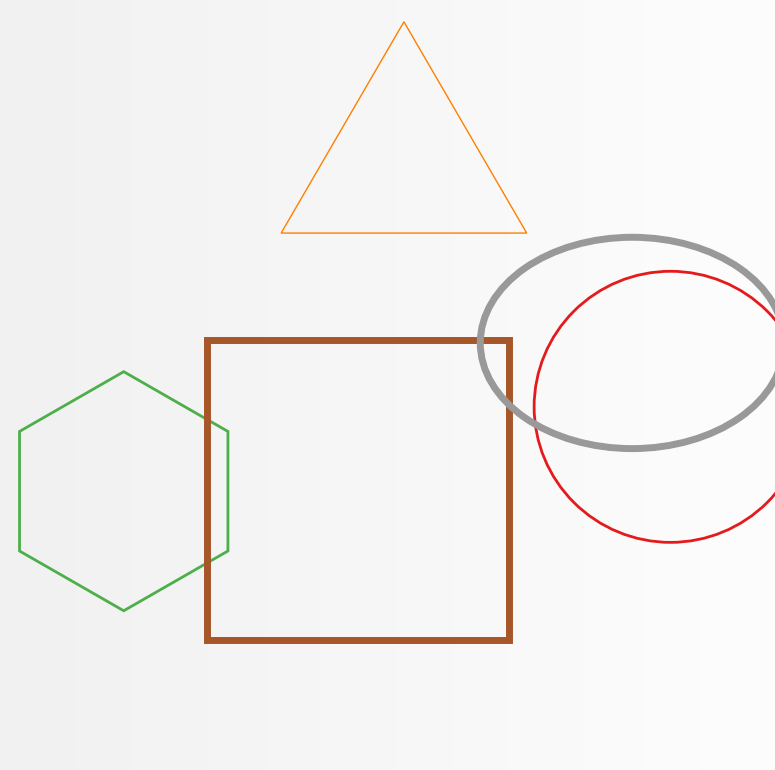[{"shape": "circle", "thickness": 1, "radius": 0.88, "center": [0.865, 0.472]}, {"shape": "hexagon", "thickness": 1, "radius": 0.78, "center": [0.16, 0.362]}, {"shape": "triangle", "thickness": 0.5, "radius": 0.91, "center": [0.521, 0.789]}, {"shape": "square", "thickness": 2.5, "radius": 0.97, "center": [0.462, 0.364]}, {"shape": "oval", "thickness": 2.5, "radius": 0.98, "center": [0.816, 0.555]}]